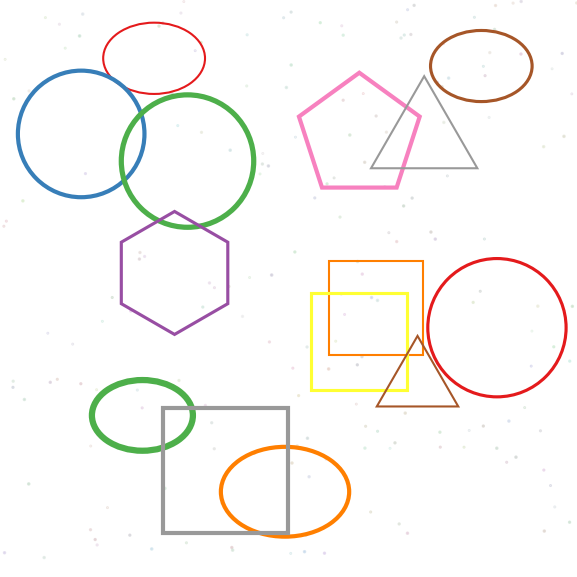[{"shape": "circle", "thickness": 1.5, "radius": 0.6, "center": [0.861, 0.432]}, {"shape": "oval", "thickness": 1, "radius": 0.44, "center": [0.267, 0.898]}, {"shape": "circle", "thickness": 2, "radius": 0.55, "center": [0.141, 0.767]}, {"shape": "oval", "thickness": 3, "radius": 0.44, "center": [0.247, 0.28]}, {"shape": "circle", "thickness": 2.5, "radius": 0.57, "center": [0.325, 0.72]}, {"shape": "hexagon", "thickness": 1.5, "radius": 0.53, "center": [0.302, 0.526]}, {"shape": "square", "thickness": 1, "radius": 0.41, "center": [0.652, 0.465]}, {"shape": "oval", "thickness": 2, "radius": 0.56, "center": [0.494, 0.148]}, {"shape": "square", "thickness": 1.5, "radius": 0.42, "center": [0.622, 0.408]}, {"shape": "triangle", "thickness": 1, "radius": 0.41, "center": [0.723, 0.336]}, {"shape": "oval", "thickness": 1.5, "radius": 0.44, "center": [0.833, 0.885]}, {"shape": "pentagon", "thickness": 2, "radius": 0.55, "center": [0.622, 0.763]}, {"shape": "triangle", "thickness": 1, "radius": 0.53, "center": [0.735, 0.761]}, {"shape": "square", "thickness": 2, "radius": 0.54, "center": [0.39, 0.184]}]